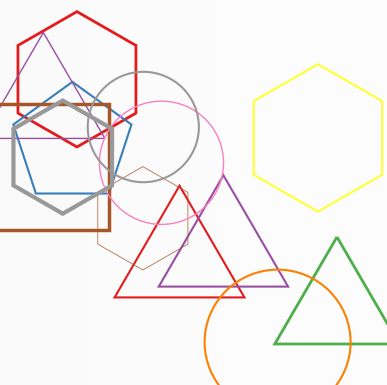[{"shape": "hexagon", "thickness": 2, "radius": 0.88, "center": [0.199, 0.794]}, {"shape": "triangle", "thickness": 1.5, "radius": 0.97, "center": [0.463, 0.324]}, {"shape": "pentagon", "thickness": 1.5, "radius": 0.8, "center": [0.187, 0.627]}, {"shape": "triangle", "thickness": 2, "radius": 0.93, "center": [0.87, 0.199]}, {"shape": "triangle", "thickness": 1, "radius": 0.92, "center": [0.112, 0.732]}, {"shape": "triangle", "thickness": 1.5, "radius": 0.96, "center": [0.577, 0.352]}, {"shape": "circle", "thickness": 1.5, "radius": 0.94, "center": [0.716, 0.111]}, {"shape": "hexagon", "thickness": 1.5, "radius": 0.96, "center": [0.821, 0.642]}, {"shape": "square", "thickness": 2.5, "radius": 0.82, "center": [0.117, 0.566]}, {"shape": "hexagon", "thickness": 0.5, "radius": 0.67, "center": [0.369, 0.433]}, {"shape": "circle", "thickness": 1, "radius": 0.8, "center": [0.417, 0.577]}, {"shape": "circle", "thickness": 1.5, "radius": 0.72, "center": [0.37, 0.67]}, {"shape": "hexagon", "thickness": 3, "radius": 0.73, "center": [0.162, 0.592]}]